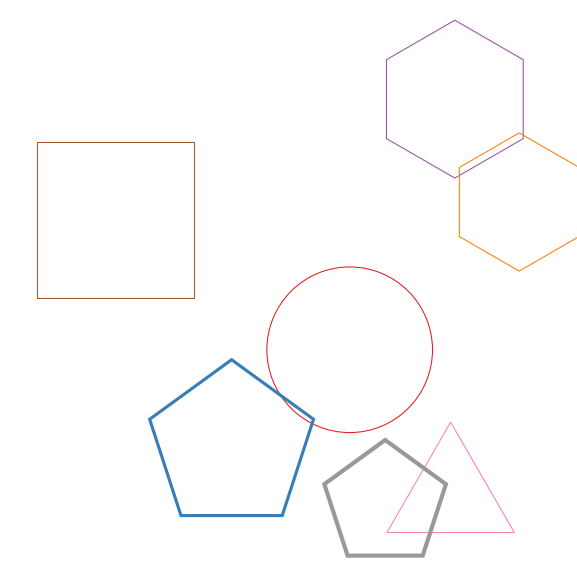[{"shape": "circle", "thickness": 0.5, "radius": 0.72, "center": [0.606, 0.393]}, {"shape": "pentagon", "thickness": 1.5, "radius": 0.75, "center": [0.401, 0.227]}, {"shape": "hexagon", "thickness": 0.5, "radius": 0.68, "center": [0.788, 0.827]}, {"shape": "hexagon", "thickness": 0.5, "radius": 0.6, "center": [0.899, 0.649]}, {"shape": "square", "thickness": 0.5, "radius": 0.68, "center": [0.2, 0.618]}, {"shape": "triangle", "thickness": 0.5, "radius": 0.64, "center": [0.78, 0.141]}, {"shape": "pentagon", "thickness": 2, "radius": 0.55, "center": [0.667, 0.127]}]